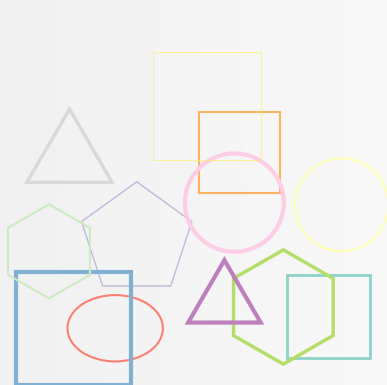[{"shape": "square", "thickness": 2, "radius": 0.54, "center": [0.848, 0.177]}, {"shape": "circle", "thickness": 1.5, "radius": 0.6, "center": [0.881, 0.468]}, {"shape": "pentagon", "thickness": 1, "radius": 0.75, "center": [0.353, 0.378]}, {"shape": "oval", "thickness": 1.5, "radius": 0.62, "center": [0.297, 0.147]}, {"shape": "square", "thickness": 3, "radius": 0.74, "center": [0.19, 0.146]}, {"shape": "square", "thickness": 1.5, "radius": 0.52, "center": [0.618, 0.603]}, {"shape": "hexagon", "thickness": 2.5, "radius": 0.74, "center": [0.731, 0.203]}, {"shape": "circle", "thickness": 3, "radius": 0.64, "center": [0.605, 0.474]}, {"shape": "triangle", "thickness": 2.5, "radius": 0.63, "center": [0.179, 0.59]}, {"shape": "triangle", "thickness": 3, "radius": 0.54, "center": [0.579, 0.216]}, {"shape": "hexagon", "thickness": 1.5, "radius": 0.61, "center": [0.126, 0.347]}, {"shape": "square", "thickness": 0.5, "radius": 0.7, "center": [0.535, 0.725]}]